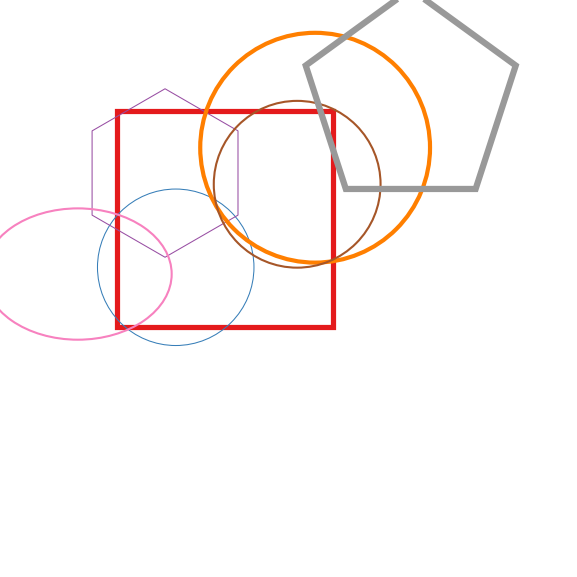[{"shape": "square", "thickness": 2.5, "radius": 0.93, "center": [0.39, 0.62]}, {"shape": "circle", "thickness": 0.5, "radius": 0.68, "center": [0.304, 0.536]}, {"shape": "hexagon", "thickness": 0.5, "radius": 0.73, "center": [0.286, 0.7]}, {"shape": "circle", "thickness": 2, "radius": 0.99, "center": [0.546, 0.743]}, {"shape": "circle", "thickness": 1, "radius": 0.72, "center": [0.515, 0.68]}, {"shape": "oval", "thickness": 1, "radius": 0.81, "center": [0.135, 0.525]}, {"shape": "pentagon", "thickness": 3, "radius": 0.96, "center": [0.711, 0.827]}]